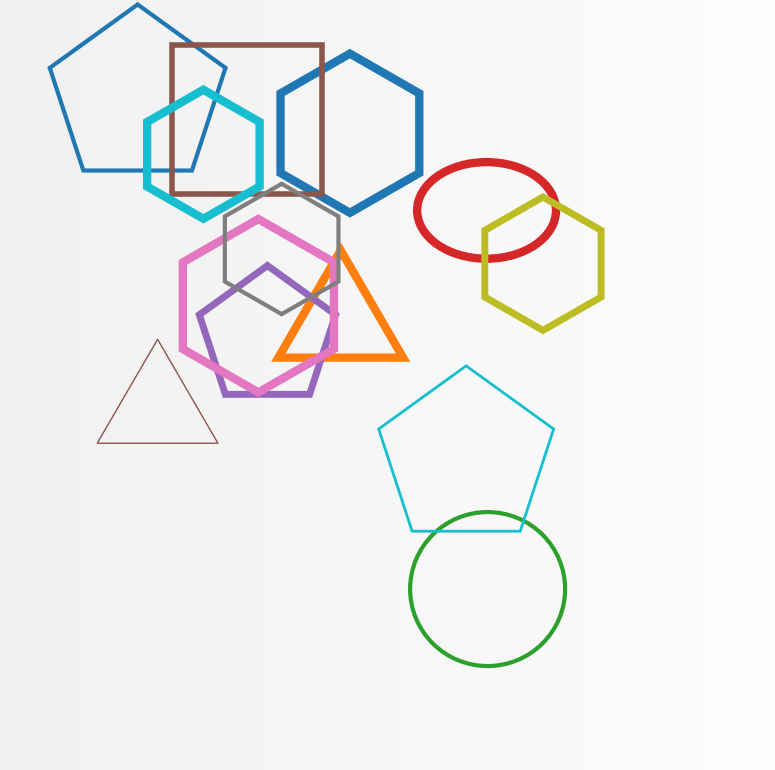[{"shape": "hexagon", "thickness": 3, "radius": 0.52, "center": [0.452, 0.827]}, {"shape": "pentagon", "thickness": 1.5, "radius": 0.6, "center": [0.178, 0.875]}, {"shape": "triangle", "thickness": 3, "radius": 0.46, "center": [0.44, 0.582]}, {"shape": "circle", "thickness": 1.5, "radius": 0.5, "center": [0.629, 0.235]}, {"shape": "oval", "thickness": 3, "radius": 0.45, "center": [0.628, 0.727]}, {"shape": "pentagon", "thickness": 2.5, "radius": 0.46, "center": [0.345, 0.563]}, {"shape": "triangle", "thickness": 0.5, "radius": 0.45, "center": [0.203, 0.469]}, {"shape": "square", "thickness": 2, "radius": 0.48, "center": [0.319, 0.845]}, {"shape": "hexagon", "thickness": 3, "radius": 0.56, "center": [0.333, 0.603]}, {"shape": "hexagon", "thickness": 1.5, "radius": 0.42, "center": [0.363, 0.677]}, {"shape": "hexagon", "thickness": 2.5, "radius": 0.43, "center": [0.701, 0.658]}, {"shape": "hexagon", "thickness": 3, "radius": 0.42, "center": [0.262, 0.8]}, {"shape": "pentagon", "thickness": 1, "radius": 0.59, "center": [0.601, 0.406]}]